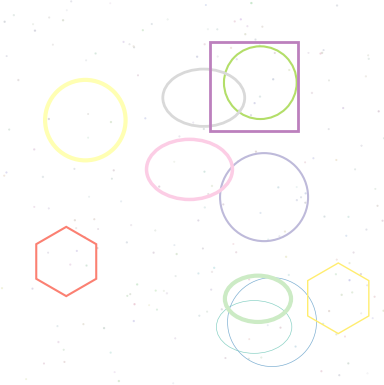[{"shape": "oval", "thickness": 0.5, "radius": 0.49, "center": [0.66, 0.151]}, {"shape": "circle", "thickness": 3, "radius": 0.52, "center": [0.222, 0.688]}, {"shape": "circle", "thickness": 1.5, "radius": 0.57, "center": [0.686, 0.488]}, {"shape": "hexagon", "thickness": 1.5, "radius": 0.45, "center": [0.172, 0.321]}, {"shape": "circle", "thickness": 0.5, "radius": 0.58, "center": [0.707, 0.163]}, {"shape": "circle", "thickness": 1.5, "radius": 0.47, "center": [0.676, 0.785]}, {"shape": "oval", "thickness": 2.5, "radius": 0.56, "center": [0.492, 0.56]}, {"shape": "oval", "thickness": 2, "radius": 0.53, "center": [0.529, 0.746]}, {"shape": "square", "thickness": 2, "radius": 0.58, "center": [0.66, 0.776]}, {"shape": "oval", "thickness": 3, "radius": 0.43, "center": [0.67, 0.224]}, {"shape": "hexagon", "thickness": 1, "radius": 0.46, "center": [0.879, 0.225]}]